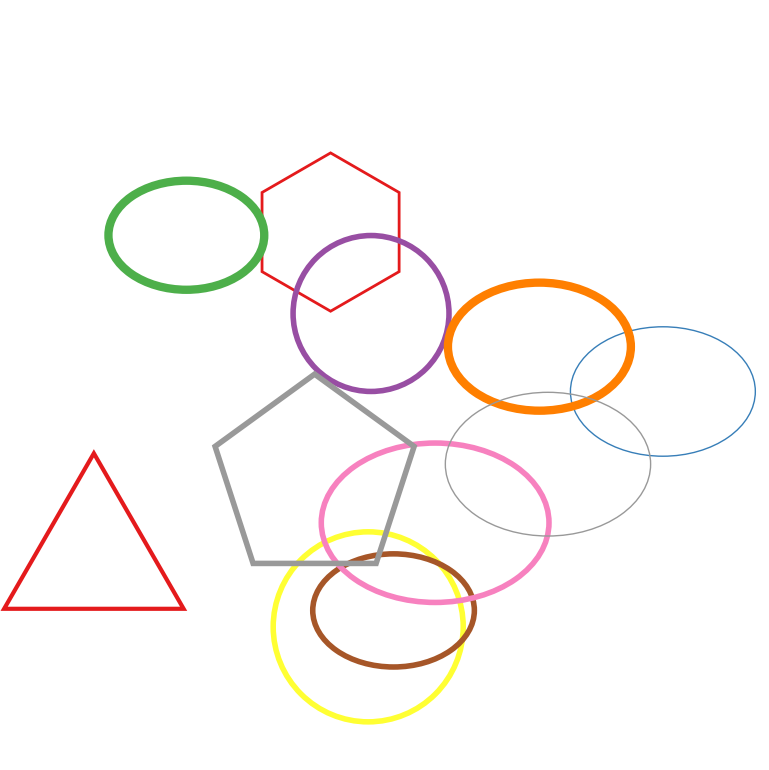[{"shape": "hexagon", "thickness": 1, "radius": 0.51, "center": [0.429, 0.699]}, {"shape": "triangle", "thickness": 1.5, "radius": 0.67, "center": [0.122, 0.277]}, {"shape": "oval", "thickness": 0.5, "radius": 0.6, "center": [0.861, 0.492]}, {"shape": "oval", "thickness": 3, "radius": 0.51, "center": [0.242, 0.694]}, {"shape": "circle", "thickness": 2, "radius": 0.51, "center": [0.482, 0.593]}, {"shape": "oval", "thickness": 3, "radius": 0.59, "center": [0.701, 0.55]}, {"shape": "circle", "thickness": 2, "radius": 0.62, "center": [0.478, 0.186]}, {"shape": "oval", "thickness": 2, "radius": 0.52, "center": [0.511, 0.207]}, {"shape": "oval", "thickness": 2, "radius": 0.74, "center": [0.565, 0.321]}, {"shape": "pentagon", "thickness": 2, "radius": 0.68, "center": [0.409, 0.378]}, {"shape": "oval", "thickness": 0.5, "radius": 0.67, "center": [0.712, 0.397]}]